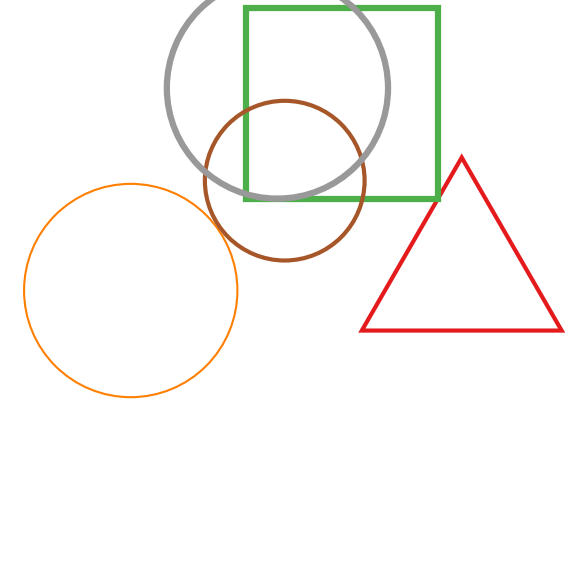[{"shape": "triangle", "thickness": 2, "radius": 1.0, "center": [0.8, 0.527]}, {"shape": "square", "thickness": 3, "radius": 0.83, "center": [0.592, 0.82]}, {"shape": "circle", "thickness": 1, "radius": 0.92, "center": [0.226, 0.496]}, {"shape": "circle", "thickness": 2, "radius": 0.69, "center": [0.493, 0.686]}, {"shape": "circle", "thickness": 3, "radius": 0.96, "center": [0.48, 0.847]}]